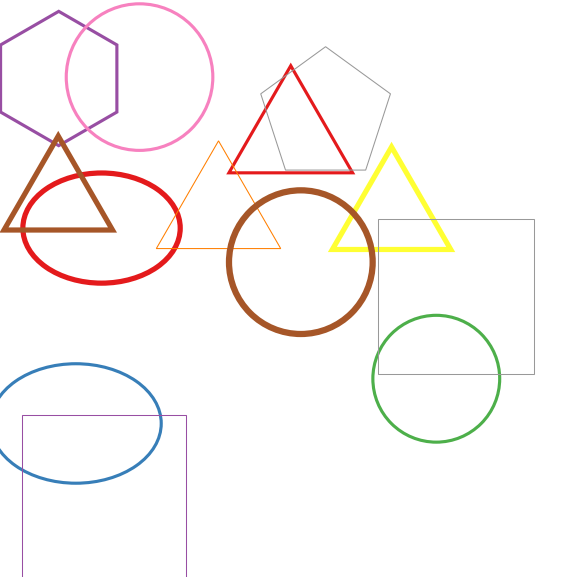[{"shape": "triangle", "thickness": 1.5, "radius": 0.62, "center": [0.503, 0.762]}, {"shape": "oval", "thickness": 2.5, "radius": 0.68, "center": [0.176, 0.604]}, {"shape": "oval", "thickness": 1.5, "radius": 0.74, "center": [0.131, 0.266]}, {"shape": "circle", "thickness": 1.5, "radius": 0.55, "center": [0.755, 0.343]}, {"shape": "hexagon", "thickness": 1.5, "radius": 0.58, "center": [0.102, 0.863]}, {"shape": "square", "thickness": 0.5, "radius": 0.71, "center": [0.18, 0.139]}, {"shape": "triangle", "thickness": 0.5, "radius": 0.62, "center": [0.378, 0.631]}, {"shape": "triangle", "thickness": 2.5, "radius": 0.59, "center": [0.678, 0.626]}, {"shape": "circle", "thickness": 3, "radius": 0.62, "center": [0.521, 0.545]}, {"shape": "triangle", "thickness": 2.5, "radius": 0.54, "center": [0.101, 0.655]}, {"shape": "circle", "thickness": 1.5, "radius": 0.63, "center": [0.242, 0.866]}, {"shape": "square", "thickness": 0.5, "radius": 0.67, "center": [0.789, 0.486]}, {"shape": "pentagon", "thickness": 0.5, "radius": 0.59, "center": [0.564, 0.8]}]